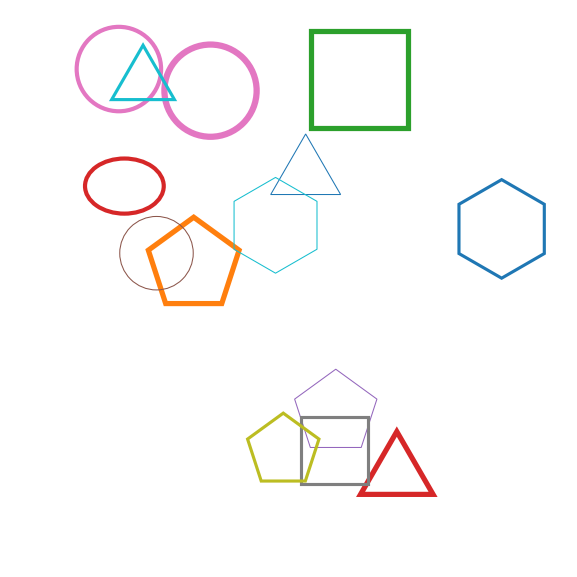[{"shape": "triangle", "thickness": 0.5, "radius": 0.35, "center": [0.529, 0.697]}, {"shape": "hexagon", "thickness": 1.5, "radius": 0.43, "center": [0.869, 0.603]}, {"shape": "pentagon", "thickness": 2.5, "radius": 0.41, "center": [0.335, 0.54]}, {"shape": "square", "thickness": 2.5, "radius": 0.42, "center": [0.623, 0.861]}, {"shape": "oval", "thickness": 2, "radius": 0.34, "center": [0.215, 0.677]}, {"shape": "triangle", "thickness": 2.5, "radius": 0.36, "center": [0.687, 0.179]}, {"shape": "pentagon", "thickness": 0.5, "radius": 0.37, "center": [0.581, 0.285]}, {"shape": "circle", "thickness": 0.5, "radius": 0.32, "center": [0.271, 0.561]}, {"shape": "circle", "thickness": 3, "radius": 0.4, "center": [0.365, 0.842]}, {"shape": "circle", "thickness": 2, "radius": 0.37, "center": [0.206, 0.88]}, {"shape": "square", "thickness": 1.5, "radius": 0.29, "center": [0.579, 0.219]}, {"shape": "pentagon", "thickness": 1.5, "radius": 0.32, "center": [0.491, 0.219]}, {"shape": "triangle", "thickness": 1.5, "radius": 0.31, "center": [0.248, 0.858]}, {"shape": "hexagon", "thickness": 0.5, "radius": 0.41, "center": [0.477, 0.609]}]